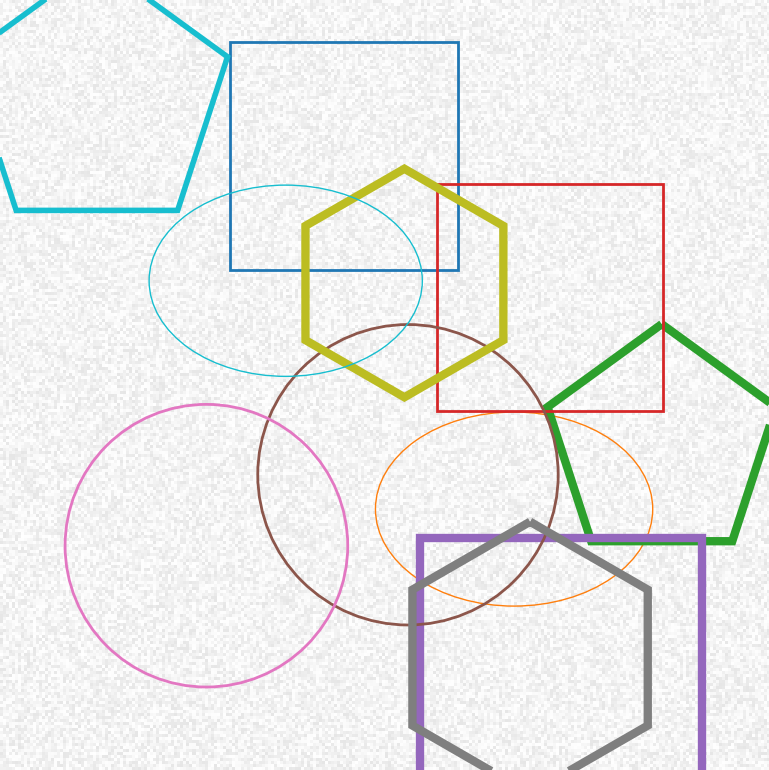[{"shape": "square", "thickness": 1, "radius": 0.74, "center": [0.447, 0.797]}, {"shape": "oval", "thickness": 0.5, "radius": 0.9, "center": [0.668, 0.339]}, {"shape": "pentagon", "thickness": 3, "radius": 0.78, "center": [0.859, 0.423]}, {"shape": "square", "thickness": 1, "radius": 0.74, "center": [0.714, 0.614]}, {"shape": "square", "thickness": 3, "radius": 0.92, "center": [0.729, 0.118]}, {"shape": "circle", "thickness": 1, "radius": 0.98, "center": [0.53, 0.383]}, {"shape": "circle", "thickness": 1, "radius": 0.92, "center": [0.268, 0.291]}, {"shape": "hexagon", "thickness": 3, "radius": 0.88, "center": [0.688, 0.146]}, {"shape": "hexagon", "thickness": 3, "radius": 0.74, "center": [0.525, 0.632]}, {"shape": "pentagon", "thickness": 2, "radius": 0.89, "center": [0.126, 0.871]}, {"shape": "oval", "thickness": 0.5, "radius": 0.89, "center": [0.371, 0.635]}]